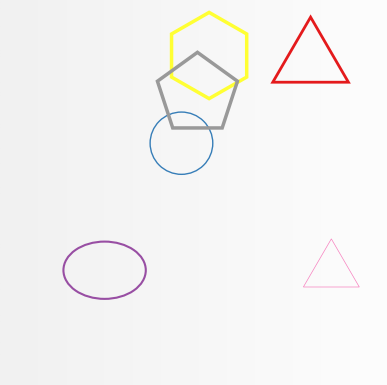[{"shape": "triangle", "thickness": 2, "radius": 0.56, "center": [0.802, 0.843]}, {"shape": "circle", "thickness": 1, "radius": 0.4, "center": [0.468, 0.628]}, {"shape": "oval", "thickness": 1.5, "radius": 0.53, "center": [0.27, 0.298]}, {"shape": "hexagon", "thickness": 2.5, "radius": 0.56, "center": [0.54, 0.856]}, {"shape": "triangle", "thickness": 0.5, "radius": 0.42, "center": [0.855, 0.296]}, {"shape": "pentagon", "thickness": 2.5, "radius": 0.54, "center": [0.51, 0.755]}]